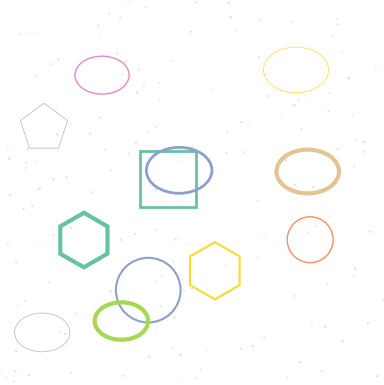[{"shape": "hexagon", "thickness": 3, "radius": 0.35, "center": [0.218, 0.377]}, {"shape": "square", "thickness": 2, "radius": 0.36, "center": [0.436, 0.535]}, {"shape": "circle", "thickness": 1, "radius": 0.3, "center": [0.806, 0.377]}, {"shape": "circle", "thickness": 1.5, "radius": 0.42, "center": [0.385, 0.246]}, {"shape": "oval", "thickness": 2, "radius": 0.43, "center": [0.465, 0.558]}, {"shape": "oval", "thickness": 1, "radius": 0.35, "center": [0.265, 0.805]}, {"shape": "oval", "thickness": 3, "radius": 0.35, "center": [0.315, 0.166]}, {"shape": "hexagon", "thickness": 1.5, "radius": 0.37, "center": [0.558, 0.297]}, {"shape": "oval", "thickness": 0.5, "radius": 0.42, "center": [0.769, 0.818]}, {"shape": "oval", "thickness": 3, "radius": 0.41, "center": [0.799, 0.555]}, {"shape": "pentagon", "thickness": 0.5, "radius": 0.32, "center": [0.114, 0.667]}, {"shape": "oval", "thickness": 0.5, "radius": 0.36, "center": [0.11, 0.137]}]